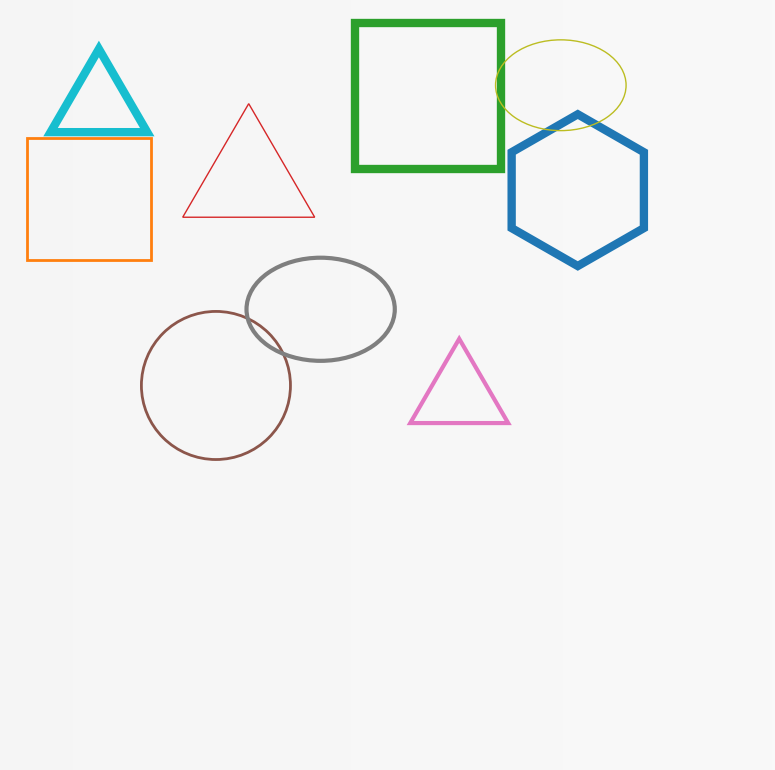[{"shape": "hexagon", "thickness": 3, "radius": 0.49, "center": [0.746, 0.753]}, {"shape": "square", "thickness": 1, "radius": 0.4, "center": [0.115, 0.742]}, {"shape": "square", "thickness": 3, "radius": 0.47, "center": [0.552, 0.875]}, {"shape": "triangle", "thickness": 0.5, "radius": 0.49, "center": [0.321, 0.767]}, {"shape": "circle", "thickness": 1, "radius": 0.48, "center": [0.279, 0.499]}, {"shape": "triangle", "thickness": 1.5, "radius": 0.36, "center": [0.593, 0.487]}, {"shape": "oval", "thickness": 1.5, "radius": 0.48, "center": [0.414, 0.598]}, {"shape": "oval", "thickness": 0.5, "radius": 0.42, "center": [0.724, 0.889]}, {"shape": "triangle", "thickness": 3, "radius": 0.36, "center": [0.128, 0.864]}]